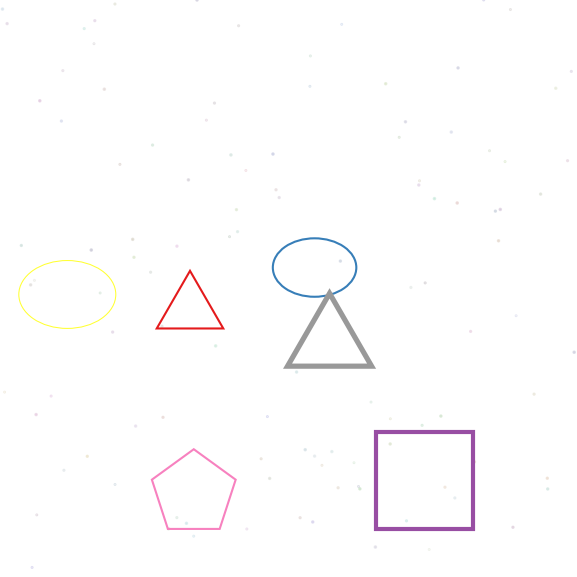[{"shape": "triangle", "thickness": 1, "radius": 0.33, "center": [0.329, 0.464]}, {"shape": "oval", "thickness": 1, "radius": 0.36, "center": [0.545, 0.536]}, {"shape": "square", "thickness": 2, "radius": 0.42, "center": [0.735, 0.167]}, {"shape": "oval", "thickness": 0.5, "radius": 0.42, "center": [0.117, 0.489]}, {"shape": "pentagon", "thickness": 1, "radius": 0.38, "center": [0.336, 0.145]}, {"shape": "triangle", "thickness": 2.5, "radius": 0.42, "center": [0.571, 0.407]}]